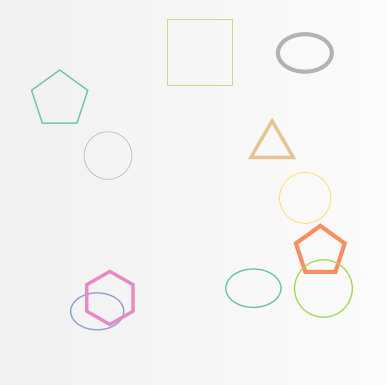[{"shape": "oval", "thickness": 1, "radius": 0.36, "center": [0.654, 0.251]}, {"shape": "pentagon", "thickness": 1, "radius": 0.38, "center": [0.154, 0.742]}, {"shape": "pentagon", "thickness": 3, "radius": 0.33, "center": [0.827, 0.347]}, {"shape": "oval", "thickness": 1, "radius": 0.34, "center": [0.251, 0.191]}, {"shape": "hexagon", "thickness": 2.5, "radius": 0.34, "center": [0.284, 0.226]}, {"shape": "square", "thickness": 0.5, "radius": 0.42, "center": [0.514, 0.865]}, {"shape": "circle", "thickness": 1, "radius": 0.37, "center": [0.835, 0.251]}, {"shape": "circle", "thickness": 0.5, "radius": 0.33, "center": [0.788, 0.486]}, {"shape": "triangle", "thickness": 2.5, "radius": 0.32, "center": [0.702, 0.623]}, {"shape": "circle", "thickness": 0.5, "radius": 0.31, "center": [0.279, 0.596]}, {"shape": "oval", "thickness": 3, "radius": 0.35, "center": [0.787, 0.862]}]